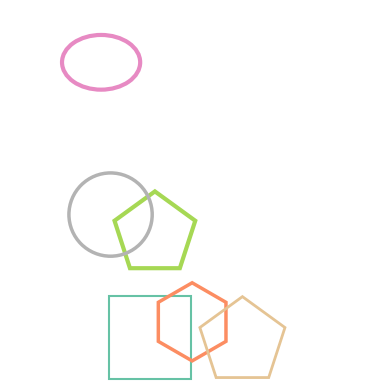[{"shape": "square", "thickness": 1.5, "radius": 0.54, "center": [0.389, 0.123]}, {"shape": "hexagon", "thickness": 2.5, "radius": 0.51, "center": [0.499, 0.164]}, {"shape": "oval", "thickness": 3, "radius": 0.51, "center": [0.263, 0.838]}, {"shape": "pentagon", "thickness": 3, "radius": 0.55, "center": [0.402, 0.393]}, {"shape": "pentagon", "thickness": 2, "radius": 0.58, "center": [0.63, 0.113]}, {"shape": "circle", "thickness": 2.5, "radius": 0.54, "center": [0.287, 0.443]}]